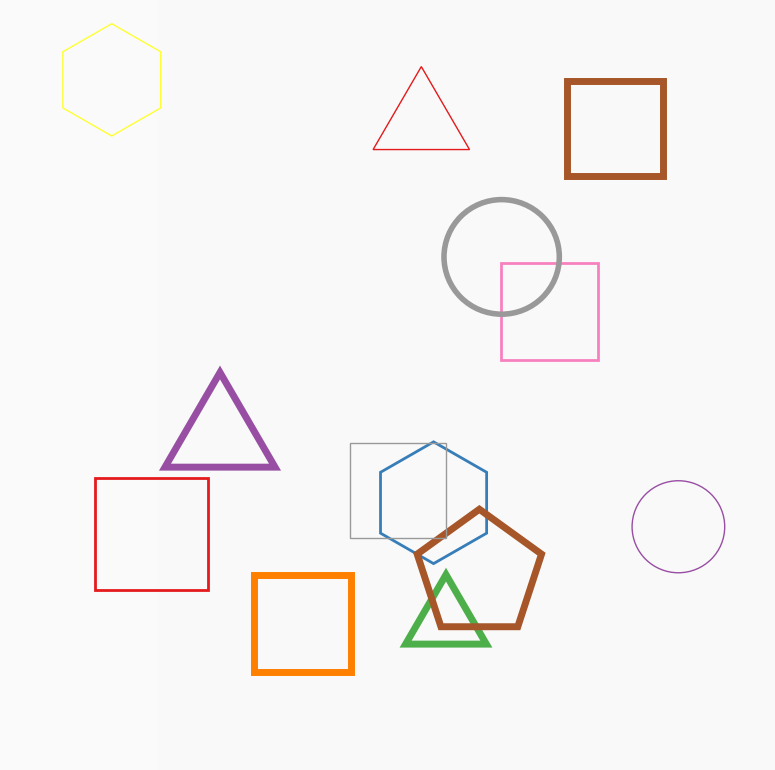[{"shape": "triangle", "thickness": 0.5, "radius": 0.36, "center": [0.544, 0.842]}, {"shape": "square", "thickness": 1, "radius": 0.37, "center": [0.195, 0.306]}, {"shape": "hexagon", "thickness": 1, "radius": 0.4, "center": [0.559, 0.347]}, {"shape": "triangle", "thickness": 2.5, "radius": 0.3, "center": [0.575, 0.194]}, {"shape": "circle", "thickness": 0.5, "radius": 0.3, "center": [0.875, 0.316]}, {"shape": "triangle", "thickness": 2.5, "radius": 0.41, "center": [0.284, 0.434]}, {"shape": "square", "thickness": 2.5, "radius": 0.31, "center": [0.39, 0.19]}, {"shape": "hexagon", "thickness": 0.5, "radius": 0.36, "center": [0.144, 0.896]}, {"shape": "pentagon", "thickness": 2.5, "radius": 0.42, "center": [0.619, 0.254]}, {"shape": "square", "thickness": 2.5, "radius": 0.31, "center": [0.793, 0.833]}, {"shape": "square", "thickness": 1, "radius": 0.31, "center": [0.709, 0.596]}, {"shape": "square", "thickness": 0.5, "radius": 0.31, "center": [0.514, 0.363]}, {"shape": "circle", "thickness": 2, "radius": 0.37, "center": [0.647, 0.666]}]